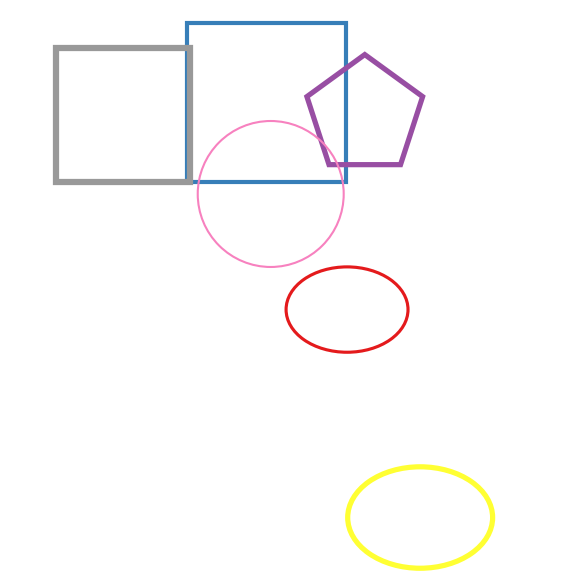[{"shape": "oval", "thickness": 1.5, "radius": 0.53, "center": [0.601, 0.463]}, {"shape": "square", "thickness": 2, "radius": 0.69, "center": [0.461, 0.821]}, {"shape": "pentagon", "thickness": 2.5, "radius": 0.53, "center": [0.632, 0.799]}, {"shape": "oval", "thickness": 2.5, "radius": 0.63, "center": [0.728, 0.103]}, {"shape": "circle", "thickness": 1, "radius": 0.63, "center": [0.469, 0.663]}, {"shape": "square", "thickness": 3, "radius": 0.58, "center": [0.213, 0.8]}]